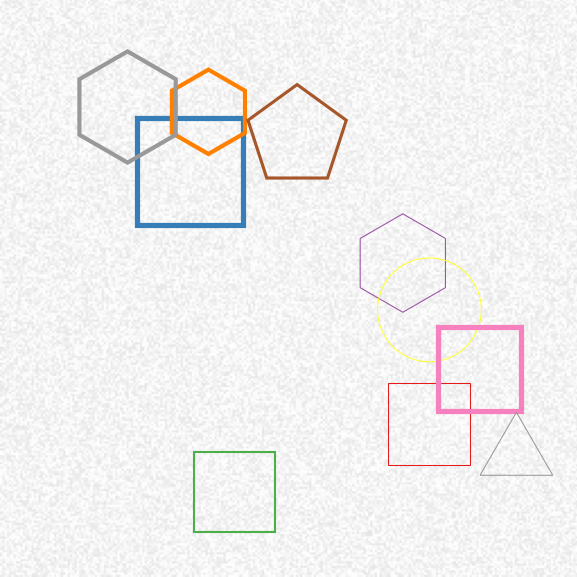[{"shape": "square", "thickness": 0.5, "radius": 0.35, "center": [0.743, 0.265]}, {"shape": "square", "thickness": 2.5, "radius": 0.46, "center": [0.329, 0.702]}, {"shape": "square", "thickness": 1, "radius": 0.35, "center": [0.406, 0.148]}, {"shape": "hexagon", "thickness": 0.5, "radius": 0.43, "center": [0.697, 0.544]}, {"shape": "hexagon", "thickness": 2, "radius": 0.37, "center": [0.361, 0.806]}, {"shape": "circle", "thickness": 0.5, "radius": 0.45, "center": [0.744, 0.463]}, {"shape": "pentagon", "thickness": 1.5, "radius": 0.45, "center": [0.515, 0.763]}, {"shape": "square", "thickness": 2.5, "radius": 0.36, "center": [0.83, 0.36]}, {"shape": "hexagon", "thickness": 2, "radius": 0.48, "center": [0.221, 0.814]}, {"shape": "triangle", "thickness": 0.5, "radius": 0.36, "center": [0.894, 0.212]}]